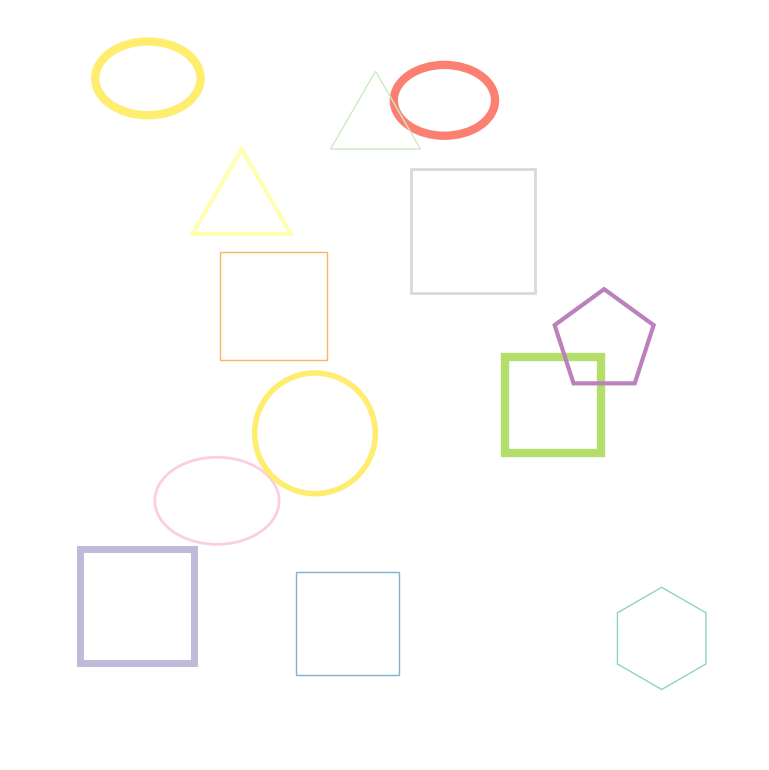[{"shape": "hexagon", "thickness": 0.5, "radius": 0.33, "center": [0.859, 0.171]}, {"shape": "triangle", "thickness": 1.5, "radius": 0.37, "center": [0.314, 0.733]}, {"shape": "square", "thickness": 2.5, "radius": 0.37, "center": [0.178, 0.213]}, {"shape": "oval", "thickness": 3, "radius": 0.33, "center": [0.577, 0.87]}, {"shape": "square", "thickness": 0.5, "radius": 0.33, "center": [0.451, 0.191]}, {"shape": "square", "thickness": 0.5, "radius": 0.35, "center": [0.355, 0.603]}, {"shape": "square", "thickness": 3, "radius": 0.31, "center": [0.718, 0.474]}, {"shape": "oval", "thickness": 1, "radius": 0.4, "center": [0.282, 0.35]}, {"shape": "square", "thickness": 1, "radius": 0.4, "center": [0.614, 0.7]}, {"shape": "pentagon", "thickness": 1.5, "radius": 0.34, "center": [0.785, 0.557]}, {"shape": "triangle", "thickness": 0.5, "radius": 0.34, "center": [0.488, 0.84]}, {"shape": "circle", "thickness": 2, "radius": 0.39, "center": [0.409, 0.437]}, {"shape": "oval", "thickness": 3, "radius": 0.34, "center": [0.192, 0.898]}]